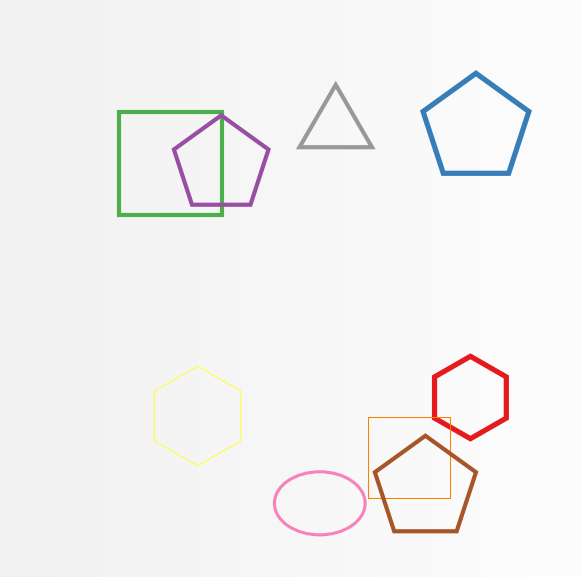[{"shape": "hexagon", "thickness": 2.5, "radius": 0.36, "center": [0.809, 0.311]}, {"shape": "pentagon", "thickness": 2.5, "radius": 0.48, "center": [0.819, 0.776]}, {"shape": "square", "thickness": 2, "radius": 0.44, "center": [0.293, 0.716]}, {"shape": "pentagon", "thickness": 2, "radius": 0.43, "center": [0.381, 0.714]}, {"shape": "square", "thickness": 0.5, "radius": 0.35, "center": [0.703, 0.208]}, {"shape": "hexagon", "thickness": 0.5, "radius": 0.43, "center": [0.34, 0.279]}, {"shape": "pentagon", "thickness": 2, "radius": 0.46, "center": [0.732, 0.153]}, {"shape": "oval", "thickness": 1.5, "radius": 0.39, "center": [0.55, 0.128]}, {"shape": "triangle", "thickness": 2, "radius": 0.36, "center": [0.578, 0.78]}]